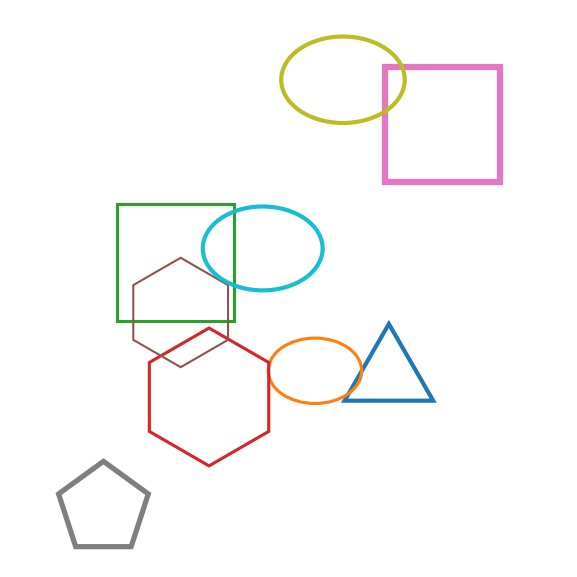[{"shape": "triangle", "thickness": 2, "radius": 0.44, "center": [0.673, 0.35]}, {"shape": "oval", "thickness": 1.5, "radius": 0.4, "center": [0.545, 0.357]}, {"shape": "square", "thickness": 1.5, "radius": 0.51, "center": [0.304, 0.545]}, {"shape": "hexagon", "thickness": 1.5, "radius": 0.6, "center": [0.362, 0.312]}, {"shape": "hexagon", "thickness": 1, "radius": 0.47, "center": [0.313, 0.458]}, {"shape": "square", "thickness": 3, "radius": 0.5, "center": [0.766, 0.783]}, {"shape": "pentagon", "thickness": 2.5, "radius": 0.41, "center": [0.179, 0.119]}, {"shape": "oval", "thickness": 2, "radius": 0.53, "center": [0.594, 0.861]}, {"shape": "oval", "thickness": 2, "radius": 0.52, "center": [0.455, 0.569]}]